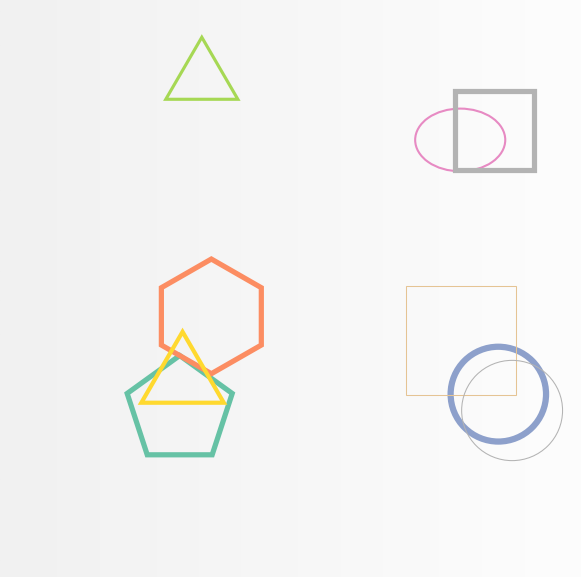[{"shape": "pentagon", "thickness": 2.5, "radius": 0.48, "center": [0.309, 0.288]}, {"shape": "hexagon", "thickness": 2.5, "radius": 0.5, "center": [0.364, 0.451]}, {"shape": "circle", "thickness": 3, "radius": 0.41, "center": [0.857, 0.317]}, {"shape": "oval", "thickness": 1, "radius": 0.39, "center": [0.792, 0.757]}, {"shape": "triangle", "thickness": 1.5, "radius": 0.36, "center": [0.347, 0.863]}, {"shape": "triangle", "thickness": 2, "radius": 0.41, "center": [0.314, 0.343]}, {"shape": "square", "thickness": 0.5, "radius": 0.47, "center": [0.793, 0.41]}, {"shape": "square", "thickness": 2.5, "radius": 0.34, "center": [0.851, 0.773]}, {"shape": "circle", "thickness": 0.5, "radius": 0.43, "center": [0.881, 0.288]}]